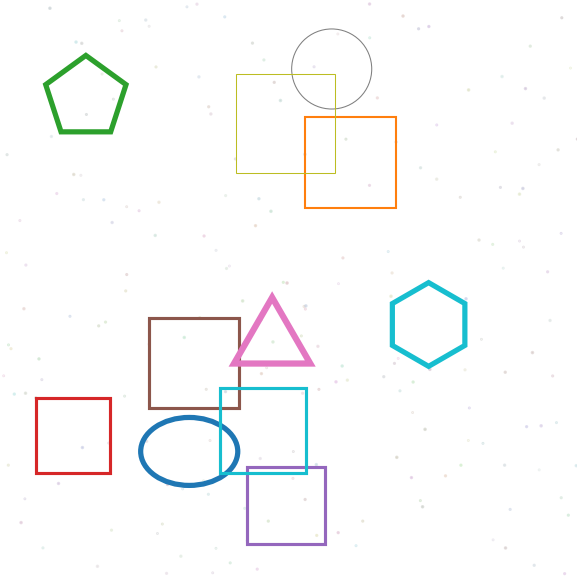[{"shape": "oval", "thickness": 2.5, "radius": 0.42, "center": [0.328, 0.217]}, {"shape": "square", "thickness": 1, "radius": 0.39, "center": [0.607, 0.718]}, {"shape": "pentagon", "thickness": 2.5, "radius": 0.37, "center": [0.149, 0.83]}, {"shape": "square", "thickness": 1.5, "radius": 0.32, "center": [0.126, 0.245]}, {"shape": "square", "thickness": 1.5, "radius": 0.33, "center": [0.495, 0.124]}, {"shape": "square", "thickness": 1.5, "radius": 0.39, "center": [0.336, 0.371]}, {"shape": "triangle", "thickness": 3, "radius": 0.38, "center": [0.471, 0.408]}, {"shape": "circle", "thickness": 0.5, "radius": 0.35, "center": [0.574, 0.88]}, {"shape": "square", "thickness": 0.5, "radius": 0.43, "center": [0.495, 0.786]}, {"shape": "hexagon", "thickness": 2.5, "radius": 0.36, "center": [0.742, 0.437]}, {"shape": "square", "thickness": 1.5, "radius": 0.37, "center": [0.456, 0.253]}]